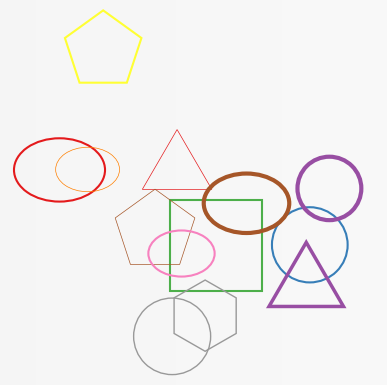[{"shape": "oval", "thickness": 1.5, "radius": 0.59, "center": [0.154, 0.559]}, {"shape": "triangle", "thickness": 0.5, "radius": 0.52, "center": [0.457, 0.56]}, {"shape": "circle", "thickness": 1.5, "radius": 0.49, "center": [0.799, 0.364]}, {"shape": "square", "thickness": 1.5, "radius": 0.59, "center": [0.557, 0.362]}, {"shape": "circle", "thickness": 3, "radius": 0.41, "center": [0.85, 0.511]}, {"shape": "triangle", "thickness": 2.5, "radius": 0.55, "center": [0.79, 0.259]}, {"shape": "oval", "thickness": 0.5, "radius": 0.41, "center": [0.226, 0.56]}, {"shape": "pentagon", "thickness": 1.5, "radius": 0.52, "center": [0.266, 0.869]}, {"shape": "pentagon", "thickness": 0.5, "radius": 0.54, "center": [0.4, 0.401]}, {"shape": "oval", "thickness": 3, "radius": 0.55, "center": [0.636, 0.472]}, {"shape": "oval", "thickness": 1.5, "radius": 0.43, "center": [0.468, 0.342]}, {"shape": "circle", "thickness": 1, "radius": 0.5, "center": [0.444, 0.126]}, {"shape": "hexagon", "thickness": 1, "radius": 0.46, "center": [0.529, 0.18]}]